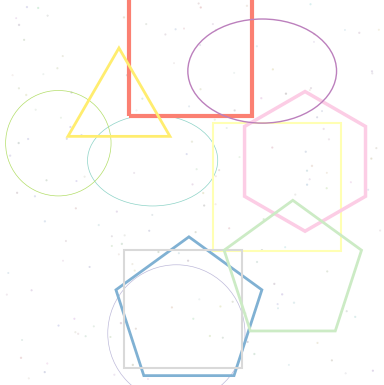[{"shape": "oval", "thickness": 0.5, "radius": 0.85, "center": [0.396, 0.583]}, {"shape": "square", "thickness": 1.5, "radius": 0.83, "center": [0.719, 0.515]}, {"shape": "circle", "thickness": 0.5, "radius": 0.89, "center": [0.458, 0.134]}, {"shape": "square", "thickness": 3, "radius": 0.8, "center": [0.495, 0.859]}, {"shape": "pentagon", "thickness": 2, "radius": 1.0, "center": [0.491, 0.186]}, {"shape": "circle", "thickness": 0.5, "radius": 0.68, "center": [0.152, 0.628]}, {"shape": "hexagon", "thickness": 2.5, "radius": 0.91, "center": [0.792, 0.581]}, {"shape": "square", "thickness": 1.5, "radius": 0.77, "center": [0.475, 0.197]}, {"shape": "oval", "thickness": 1, "radius": 0.97, "center": [0.681, 0.815]}, {"shape": "pentagon", "thickness": 2, "radius": 0.94, "center": [0.761, 0.292]}, {"shape": "triangle", "thickness": 2, "radius": 0.77, "center": [0.309, 0.722]}]